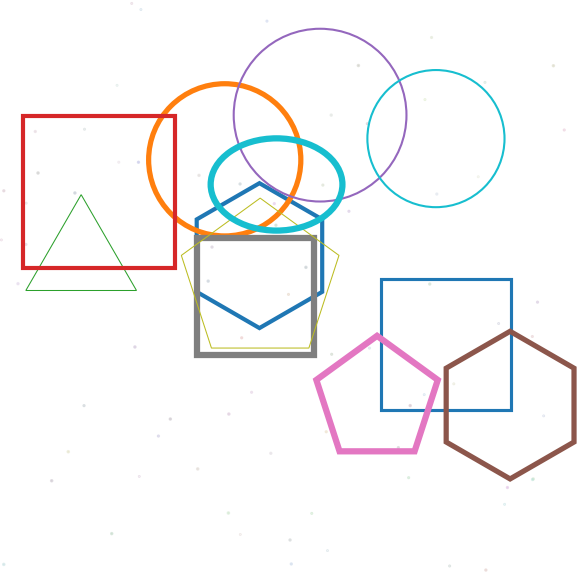[{"shape": "hexagon", "thickness": 2, "radius": 0.63, "center": [0.449, 0.556]}, {"shape": "square", "thickness": 1.5, "radius": 0.56, "center": [0.772, 0.403]}, {"shape": "circle", "thickness": 2.5, "radius": 0.66, "center": [0.389, 0.722]}, {"shape": "triangle", "thickness": 0.5, "radius": 0.55, "center": [0.141, 0.551]}, {"shape": "square", "thickness": 2, "radius": 0.66, "center": [0.172, 0.667]}, {"shape": "circle", "thickness": 1, "radius": 0.75, "center": [0.554, 0.8]}, {"shape": "hexagon", "thickness": 2.5, "radius": 0.64, "center": [0.883, 0.298]}, {"shape": "pentagon", "thickness": 3, "radius": 0.55, "center": [0.653, 0.307]}, {"shape": "square", "thickness": 3, "radius": 0.5, "center": [0.442, 0.486]}, {"shape": "pentagon", "thickness": 0.5, "radius": 0.72, "center": [0.45, 0.513]}, {"shape": "circle", "thickness": 1, "radius": 0.59, "center": [0.755, 0.759]}, {"shape": "oval", "thickness": 3, "radius": 0.57, "center": [0.479, 0.68]}]